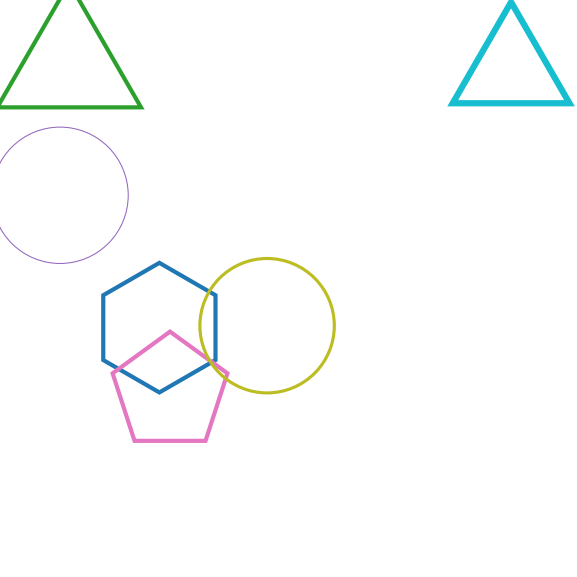[{"shape": "hexagon", "thickness": 2, "radius": 0.56, "center": [0.276, 0.432]}, {"shape": "triangle", "thickness": 2, "radius": 0.72, "center": [0.12, 0.885]}, {"shape": "circle", "thickness": 0.5, "radius": 0.59, "center": [0.104, 0.661]}, {"shape": "pentagon", "thickness": 2, "radius": 0.52, "center": [0.294, 0.32]}, {"shape": "circle", "thickness": 1.5, "radius": 0.58, "center": [0.463, 0.435]}, {"shape": "triangle", "thickness": 3, "radius": 0.58, "center": [0.885, 0.879]}]